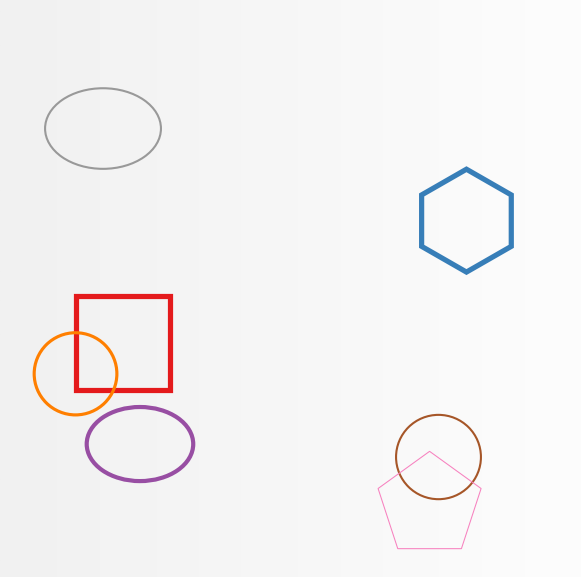[{"shape": "square", "thickness": 2.5, "radius": 0.41, "center": [0.212, 0.406]}, {"shape": "hexagon", "thickness": 2.5, "radius": 0.45, "center": [0.802, 0.617]}, {"shape": "oval", "thickness": 2, "radius": 0.46, "center": [0.241, 0.23]}, {"shape": "circle", "thickness": 1.5, "radius": 0.36, "center": [0.13, 0.352]}, {"shape": "circle", "thickness": 1, "radius": 0.37, "center": [0.754, 0.208]}, {"shape": "pentagon", "thickness": 0.5, "radius": 0.47, "center": [0.739, 0.124]}, {"shape": "oval", "thickness": 1, "radius": 0.5, "center": [0.177, 0.777]}]